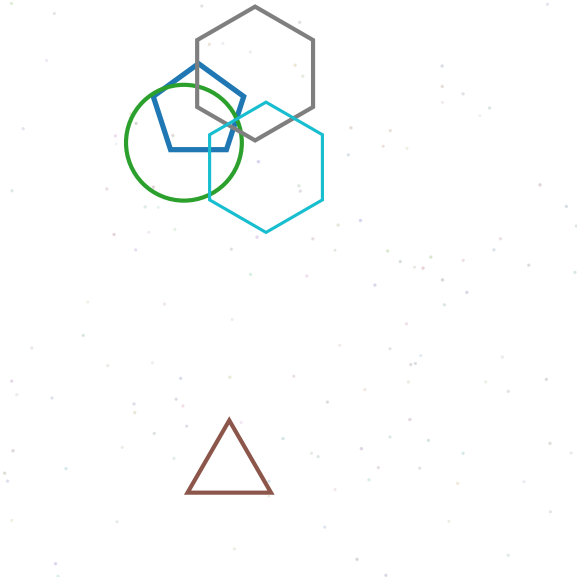[{"shape": "pentagon", "thickness": 2.5, "radius": 0.41, "center": [0.344, 0.807]}, {"shape": "circle", "thickness": 2, "radius": 0.5, "center": [0.318, 0.752]}, {"shape": "triangle", "thickness": 2, "radius": 0.42, "center": [0.397, 0.188]}, {"shape": "hexagon", "thickness": 2, "radius": 0.58, "center": [0.442, 0.872]}, {"shape": "hexagon", "thickness": 1.5, "radius": 0.56, "center": [0.461, 0.709]}]